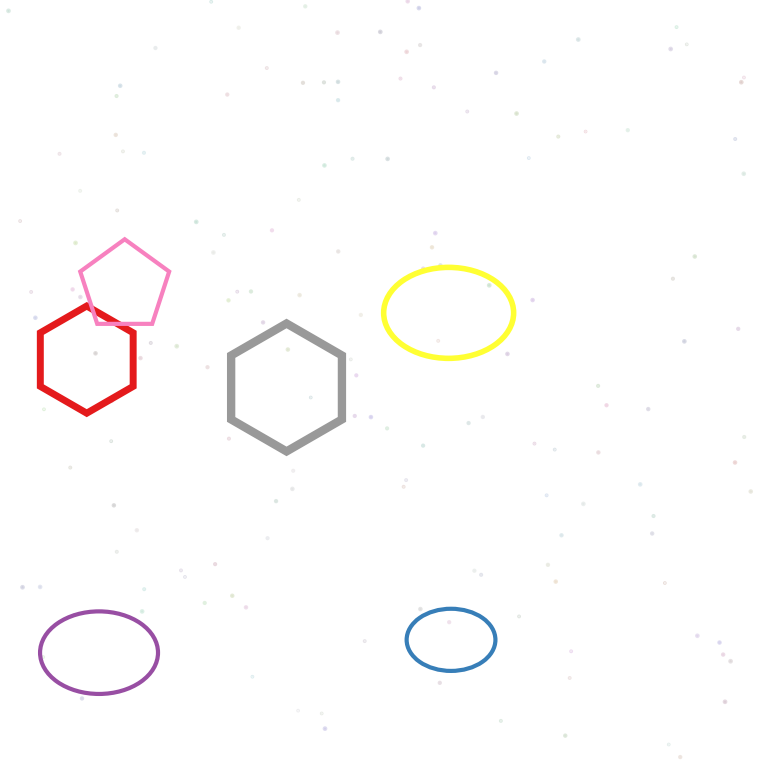[{"shape": "hexagon", "thickness": 2.5, "radius": 0.35, "center": [0.113, 0.533]}, {"shape": "oval", "thickness": 1.5, "radius": 0.29, "center": [0.586, 0.169]}, {"shape": "oval", "thickness": 1.5, "radius": 0.38, "center": [0.129, 0.152]}, {"shape": "oval", "thickness": 2, "radius": 0.42, "center": [0.583, 0.594]}, {"shape": "pentagon", "thickness": 1.5, "radius": 0.3, "center": [0.162, 0.629]}, {"shape": "hexagon", "thickness": 3, "radius": 0.42, "center": [0.372, 0.497]}]